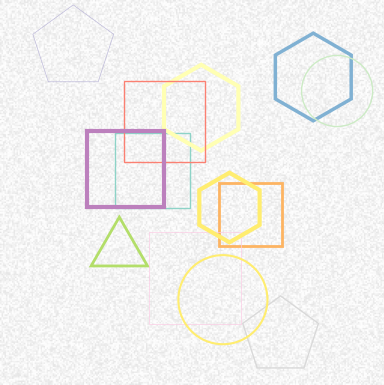[{"shape": "square", "thickness": 1, "radius": 0.49, "center": [0.395, 0.556]}, {"shape": "hexagon", "thickness": 3, "radius": 0.56, "center": [0.523, 0.72]}, {"shape": "pentagon", "thickness": 0.5, "radius": 0.55, "center": [0.19, 0.877]}, {"shape": "square", "thickness": 1, "radius": 0.53, "center": [0.427, 0.684]}, {"shape": "hexagon", "thickness": 2.5, "radius": 0.57, "center": [0.814, 0.8]}, {"shape": "square", "thickness": 2, "radius": 0.41, "center": [0.651, 0.443]}, {"shape": "triangle", "thickness": 2, "radius": 0.42, "center": [0.31, 0.352]}, {"shape": "square", "thickness": 0.5, "radius": 0.6, "center": [0.506, 0.279]}, {"shape": "pentagon", "thickness": 1, "radius": 0.52, "center": [0.729, 0.128]}, {"shape": "square", "thickness": 3, "radius": 0.5, "center": [0.326, 0.561]}, {"shape": "circle", "thickness": 1, "radius": 0.46, "center": [0.876, 0.764]}, {"shape": "circle", "thickness": 1.5, "radius": 0.58, "center": [0.579, 0.222]}, {"shape": "hexagon", "thickness": 3, "radius": 0.45, "center": [0.596, 0.461]}]